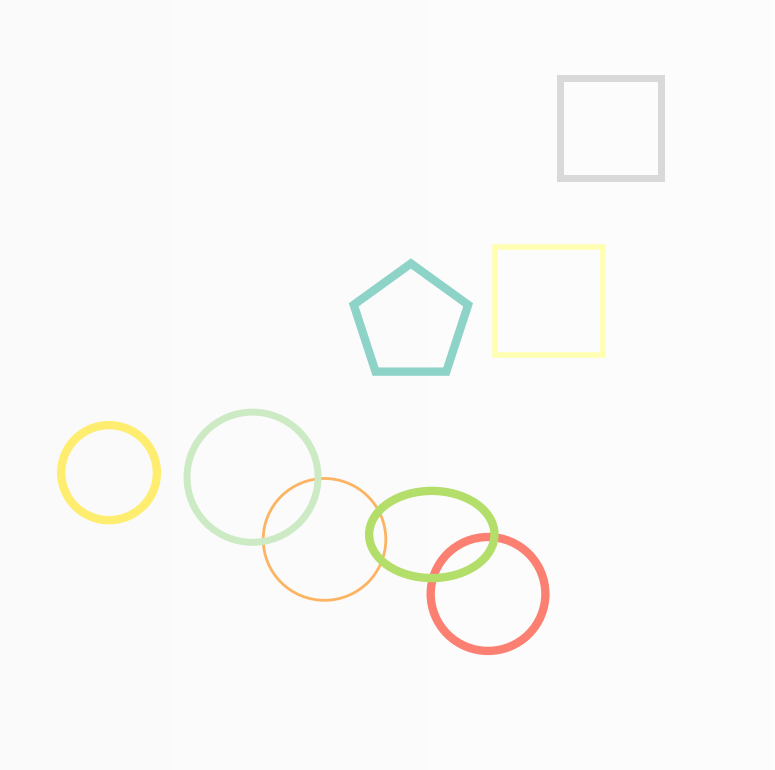[{"shape": "pentagon", "thickness": 3, "radius": 0.39, "center": [0.53, 0.58]}, {"shape": "square", "thickness": 2, "radius": 0.35, "center": [0.708, 0.609]}, {"shape": "circle", "thickness": 3, "radius": 0.37, "center": [0.63, 0.229]}, {"shape": "circle", "thickness": 1, "radius": 0.4, "center": [0.419, 0.299]}, {"shape": "oval", "thickness": 3, "radius": 0.4, "center": [0.557, 0.306]}, {"shape": "square", "thickness": 2.5, "radius": 0.33, "center": [0.787, 0.834]}, {"shape": "circle", "thickness": 2.5, "radius": 0.42, "center": [0.326, 0.38]}, {"shape": "circle", "thickness": 3, "radius": 0.31, "center": [0.141, 0.386]}]